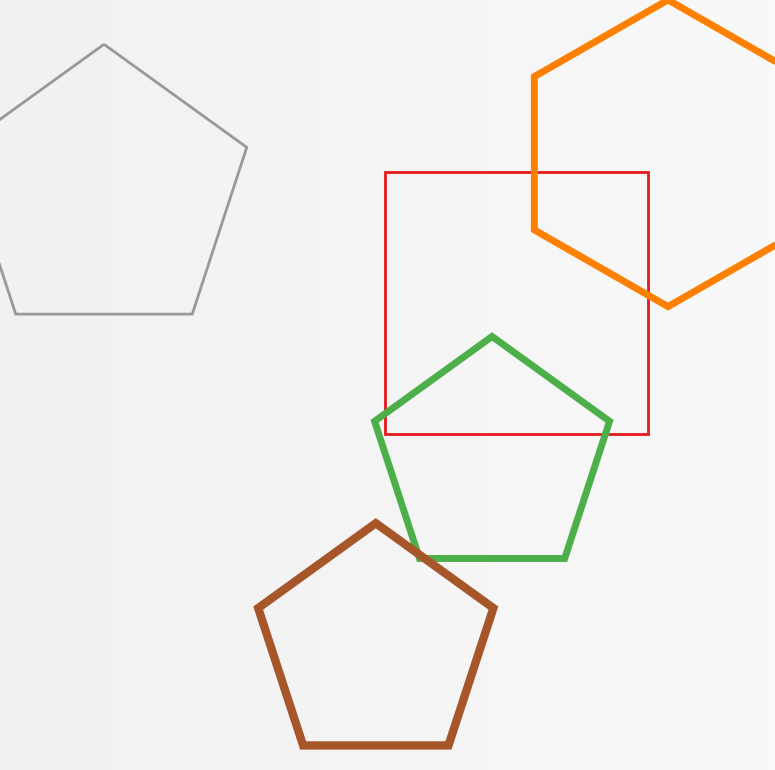[{"shape": "square", "thickness": 1, "radius": 0.85, "center": [0.667, 0.606]}, {"shape": "pentagon", "thickness": 2.5, "radius": 0.8, "center": [0.635, 0.404]}, {"shape": "hexagon", "thickness": 2.5, "radius": 1.0, "center": [0.862, 0.801]}, {"shape": "pentagon", "thickness": 3, "radius": 0.8, "center": [0.485, 0.161]}, {"shape": "pentagon", "thickness": 1, "radius": 0.97, "center": [0.134, 0.749]}]